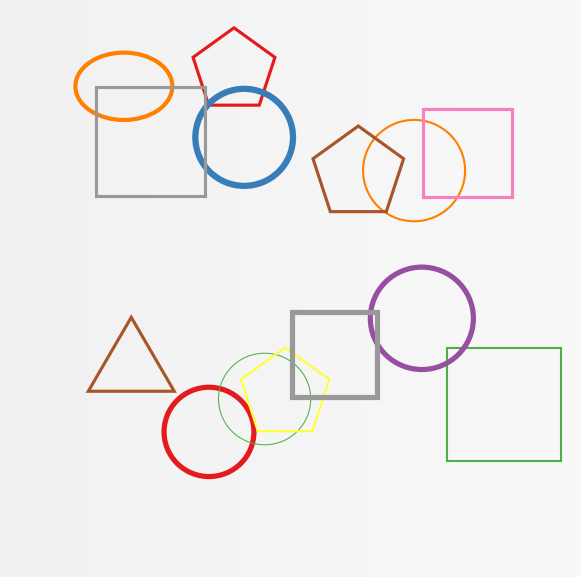[{"shape": "pentagon", "thickness": 1.5, "radius": 0.37, "center": [0.403, 0.877]}, {"shape": "circle", "thickness": 2.5, "radius": 0.39, "center": [0.36, 0.251]}, {"shape": "circle", "thickness": 3, "radius": 0.42, "center": [0.42, 0.761]}, {"shape": "square", "thickness": 1, "radius": 0.49, "center": [0.867, 0.298]}, {"shape": "circle", "thickness": 0.5, "radius": 0.4, "center": [0.455, 0.308]}, {"shape": "circle", "thickness": 2.5, "radius": 0.44, "center": [0.726, 0.448]}, {"shape": "circle", "thickness": 1, "radius": 0.44, "center": [0.712, 0.704]}, {"shape": "oval", "thickness": 2, "radius": 0.42, "center": [0.213, 0.85]}, {"shape": "pentagon", "thickness": 1, "radius": 0.4, "center": [0.491, 0.317]}, {"shape": "pentagon", "thickness": 1.5, "radius": 0.41, "center": [0.616, 0.699]}, {"shape": "triangle", "thickness": 1.5, "radius": 0.43, "center": [0.226, 0.364]}, {"shape": "square", "thickness": 1.5, "radius": 0.38, "center": [0.804, 0.734]}, {"shape": "square", "thickness": 1.5, "radius": 0.47, "center": [0.259, 0.754]}, {"shape": "square", "thickness": 2.5, "radius": 0.37, "center": [0.576, 0.385]}]